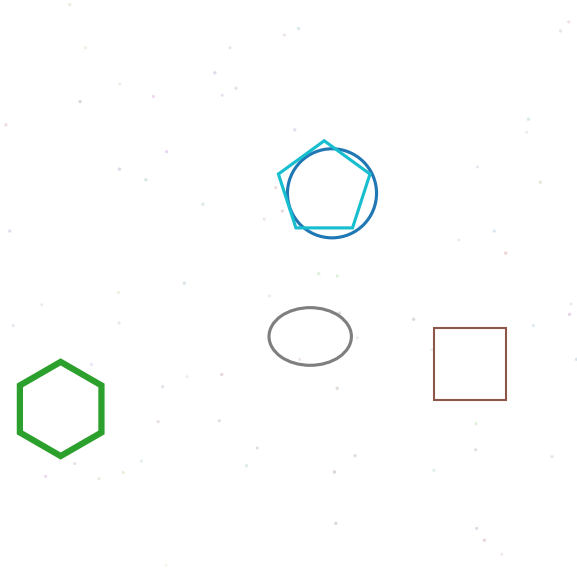[{"shape": "circle", "thickness": 1.5, "radius": 0.39, "center": [0.575, 0.664]}, {"shape": "hexagon", "thickness": 3, "radius": 0.41, "center": [0.105, 0.291]}, {"shape": "square", "thickness": 1, "radius": 0.31, "center": [0.813, 0.368]}, {"shape": "oval", "thickness": 1.5, "radius": 0.36, "center": [0.537, 0.416]}, {"shape": "pentagon", "thickness": 1.5, "radius": 0.42, "center": [0.561, 0.672]}]